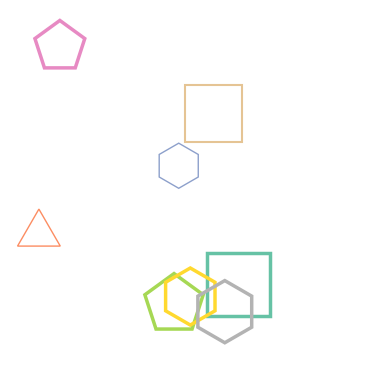[{"shape": "square", "thickness": 2.5, "radius": 0.41, "center": [0.621, 0.262]}, {"shape": "triangle", "thickness": 1, "radius": 0.32, "center": [0.101, 0.393]}, {"shape": "hexagon", "thickness": 1, "radius": 0.29, "center": [0.464, 0.57]}, {"shape": "pentagon", "thickness": 2.5, "radius": 0.34, "center": [0.155, 0.879]}, {"shape": "pentagon", "thickness": 2.5, "radius": 0.4, "center": [0.452, 0.21]}, {"shape": "hexagon", "thickness": 2.5, "radius": 0.37, "center": [0.494, 0.23]}, {"shape": "square", "thickness": 1.5, "radius": 0.37, "center": [0.554, 0.704]}, {"shape": "hexagon", "thickness": 2.5, "radius": 0.4, "center": [0.584, 0.19]}]